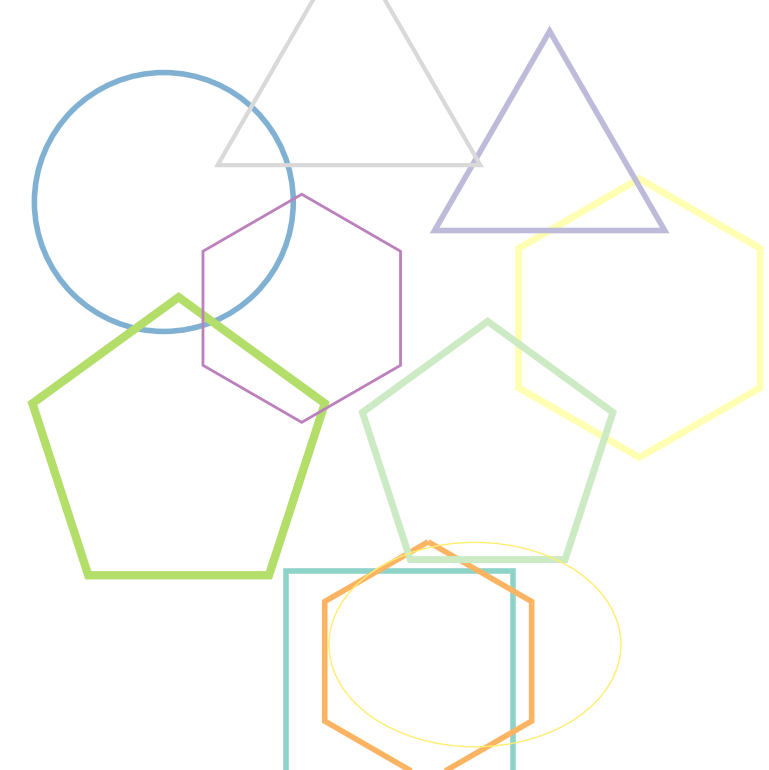[{"shape": "square", "thickness": 2, "radius": 0.74, "center": [0.519, 0.111]}, {"shape": "hexagon", "thickness": 2.5, "radius": 0.91, "center": [0.83, 0.587]}, {"shape": "triangle", "thickness": 2, "radius": 0.86, "center": [0.714, 0.787]}, {"shape": "circle", "thickness": 2, "radius": 0.84, "center": [0.213, 0.738]}, {"shape": "hexagon", "thickness": 2, "radius": 0.78, "center": [0.556, 0.141]}, {"shape": "pentagon", "thickness": 3, "radius": 1.0, "center": [0.232, 0.414]}, {"shape": "triangle", "thickness": 1.5, "radius": 0.98, "center": [0.453, 0.884]}, {"shape": "hexagon", "thickness": 1, "radius": 0.74, "center": [0.392, 0.6]}, {"shape": "pentagon", "thickness": 2.5, "radius": 0.86, "center": [0.633, 0.412]}, {"shape": "oval", "thickness": 0.5, "radius": 0.95, "center": [0.617, 0.163]}]